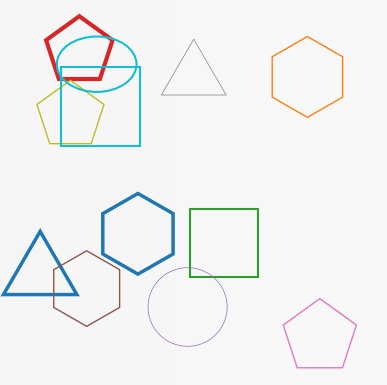[{"shape": "hexagon", "thickness": 2.5, "radius": 0.52, "center": [0.356, 0.393]}, {"shape": "triangle", "thickness": 2.5, "radius": 0.55, "center": [0.104, 0.29]}, {"shape": "hexagon", "thickness": 1, "radius": 0.52, "center": [0.793, 0.8]}, {"shape": "square", "thickness": 1.5, "radius": 0.44, "center": [0.579, 0.369]}, {"shape": "pentagon", "thickness": 3, "radius": 0.45, "center": [0.205, 0.868]}, {"shape": "circle", "thickness": 0.5, "radius": 0.51, "center": [0.484, 0.203]}, {"shape": "hexagon", "thickness": 1, "radius": 0.49, "center": [0.224, 0.25]}, {"shape": "pentagon", "thickness": 1, "radius": 0.5, "center": [0.825, 0.125]}, {"shape": "triangle", "thickness": 0.5, "radius": 0.48, "center": [0.5, 0.802]}, {"shape": "pentagon", "thickness": 1, "radius": 0.45, "center": [0.182, 0.7]}, {"shape": "oval", "thickness": 1.5, "radius": 0.51, "center": [0.25, 0.833]}, {"shape": "square", "thickness": 1.5, "radius": 0.51, "center": [0.259, 0.723]}]